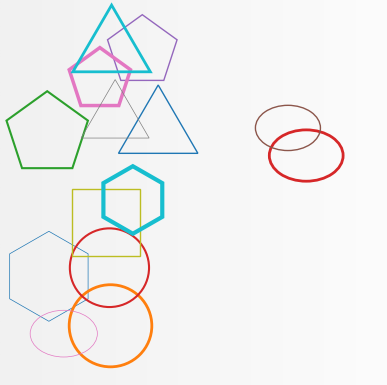[{"shape": "hexagon", "thickness": 0.5, "radius": 0.58, "center": [0.126, 0.282]}, {"shape": "triangle", "thickness": 1, "radius": 0.59, "center": [0.408, 0.661]}, {"shape": "circle", "thickness": 2, "radius": 0.53, "center": [0.285, 0.154]}, {"shape": "pentagon", "thickness": 1.5, "radius": 0.55, "center": [0.122, 0.653]}, {"shape": "oval", "thickness": 2, "radius": 0.48, "center": [0.79, 0.596]}, {"shape": "circle", "thickness": 1.5, "radius": 0.51, "center": [0.282, 0.305]}, {"shape": "pentagon", "thickness": 1, "radius": 0.47, "center": [0.367, 0.867]}, {"shape": "oval", "thickness": 1, "radius": 0.42, "center": [0.743, 0.668]}, {"shape": "pentagon", "thickness": 2.5, "radius": 0.42, "center": [0.258, 0.793]}, {"shape": "oval", "thickness": 0.5, "radius": 0.43, "center": [0.165, 0.133]}, {"shape": "triangle", "thickness": 0.5, "radius": 0.51, "center": [0.297, 0.692]}, {"shape": "square", "thickness": 1, "radius": 0.44, "center": [0.273, 0.423]}, {"shape": "triangle", "thickness": 2, "radius": 0.58, "center": [0.288, 0.871]}, {"shape": "hexagon", "thickness": 3, "radius": 0.44, "center": [0.343, 0.481]}]